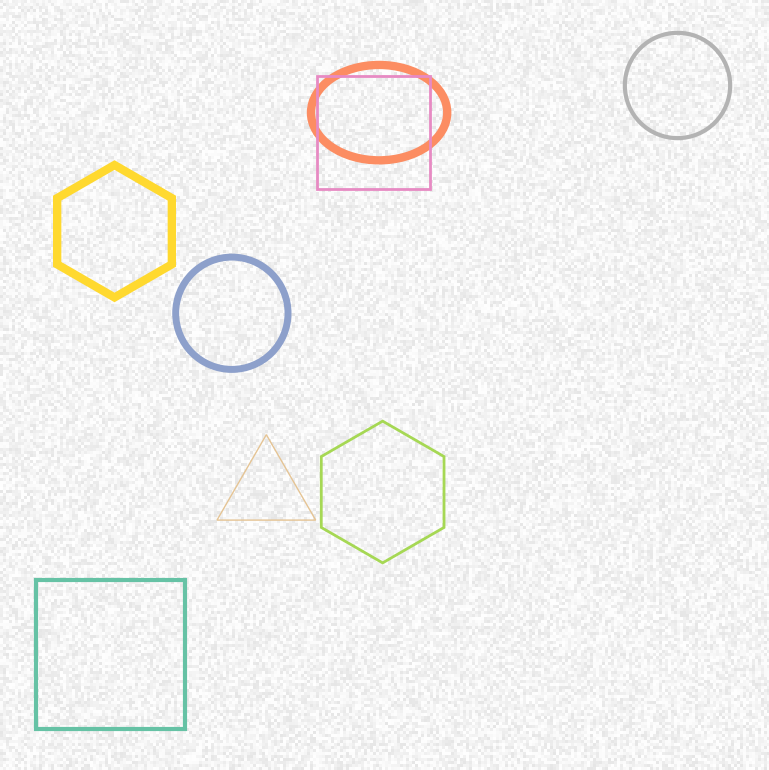[{"shape": "square", "thickness": 1.5, "radius": 0.49, "center": [0.143, 0.15]}, {"shape": "oval", "thickness": 3, "radius": 0.44, "center": [0.492, 0.854]}, {"shape": "circle", "thickness": 2.5, "radius": 0.36, "center": [0.301, 0.593]}, {"shape": "square", "thickness": 1, "radius": 0.37, "center": [0.485, 0.828]}, {"shape": "hexagon", "thickness": 1, "radius": 0.46, "center": [0.497, 0.361]}, {"shape": "hexagon", "thickness": 3, "radius": 0.43, "center": [0.149, 0.7]}, {"shape": "triangle", "thickness": 0.5, "radius": 0.37, "center": [0.346, 0.362]}, {"shape": "circle", "thickness": 1.5, "radius": 0.34, "center": [0.88, 0.889]}]